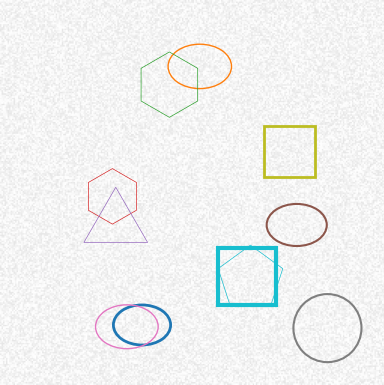[{"shape": "oval", "thickness": 2, "radius": 0.37, "center": [0.369, 0.156]}, {"shape": "oval", "thickness": 1, "radius": 0.41, "center": [0.519, 0.828]}, {"shape": "hexagon", "thickness": 0.5, "radius": 0.42, "center": [0.44, 0.78]}, {"shape": "hexagon", "thickness": 0.5, "radius": 0.36, "center": [0.292, 0.49]}, {"shape": "triangle", "thickness": 0.5, "radius": 0.48, "center": [0.301, 0.418]}, {"shape": "oval", "thickness": 1.5, "radius": 0.39, "center": [0.771, 0.416]}, {"shape": "oval", "thickness": 1, "radius": 0.41, "center": [0.329, 0.151]}, {"shape": "circle", "thickness": 1.5, "radius": 0.44, "center": [0.851, 0.148]}, {"shape": "square", "thickness": 2, "radius": 0.33, "center": [0.752, 0.607]}, {"shape": "pentagon", "thickness": 0.5, "radius": 0.44, "center": [0.651, 0.275]}, {"shape": "square", "thickness": 3, "radius": 0.37, "center": [0.641, 0.282]}]